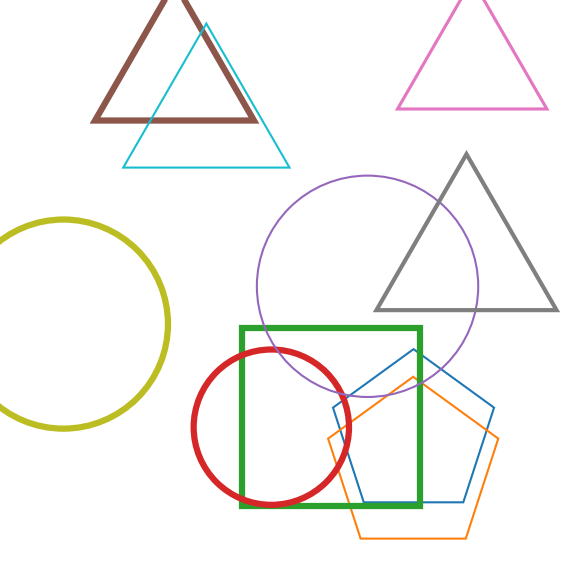[{"shape": "pentagon", "thickness": 1, "radius": 0.73, "center": [0.716, 0.248]}, {"shape": "pentagon", "thickness": 1, "radius": 0.77, "center": [0.715, 0.192]}, {"shape": "square", "thickness": 3, "radius": 0.77, "center": [0.573, 0.278]}, {"shape": "circle", "thickness": 3, "radius": 0.67, "center": [0.47, 0.259]}, {"shape": "circle", "thickness": 1, "radius": 0.96, "center": [0.636, 0.503]}, {"shape": "triangle", "thickness": 3, "radius": 0.79, "center": [0.302, 0.87]}, {"shape": "triangle", "thickness": 1.5, "radius": 0.75, "center": [0.818, 0.885]}, {"shape": "triangle", "thickness": 2, "radius": 0.9, "center": [0.808, 0.552]}, {"shape": "circle", "thickness": 3, "radius": 0.91, "center": [0.11, 0.438]}, {"shape": "triangle", "thickness": 1, "radius": 0.83, "center": [0.357, 0.792]}]